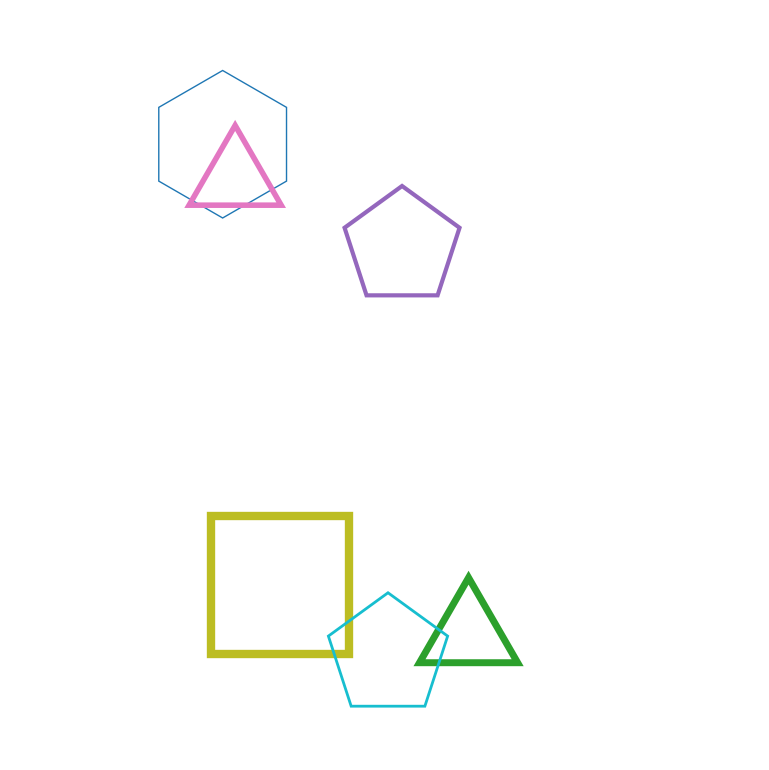[{"shape": "hexagon", "thickness": 0.5, "radius": 0.48, "center": [0.289, 0.813]}, {"shape": "triangle", "thickness": 2.5, "radius": 0.37, "center": [0.609, 0.176]}, {"shape": "pentagon", "thickness": 1.5, "radius": 0.39, "center": [0.522, 0.68]}, {"shape": "triangle", "thickness": 2, "radius": 0.35, "center": [0.305, 0.768]}, {"shape": "square", "thickness": 3, "radius": 0.45, "center": [0.364, 0.241]}, {"shape": "pentagon", "thickness": 1, "radius": 0.41, "center": [0.504, 0.149]}]